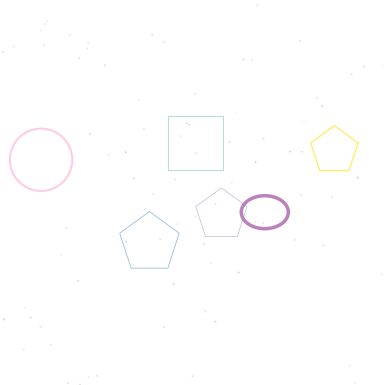[{"shape": "square", "thickness": 0.5, "radius": 0.36, "center": [0.508, 0.629]}, {"shape": "pentagon", "thickness": 0.5, "radius": 0.35, "center": [0.575, 0.442]}, {"shape": "pentagon", "thickness": 0.5, "radius": 0.41, "center": [0.388, 0.369]}, {"shape": "circle", "thickness": 1.5, "radius": 0.41, "center": [0.107, 0.585]}, {"shape": "oval", "thickness": 2.5, "radius": 0.31, "center": [0.688, 0.449]}, {"shape": "pentagon", "thickness": 1, "radius": 0.32, "center": [0.868, 0.609]}]